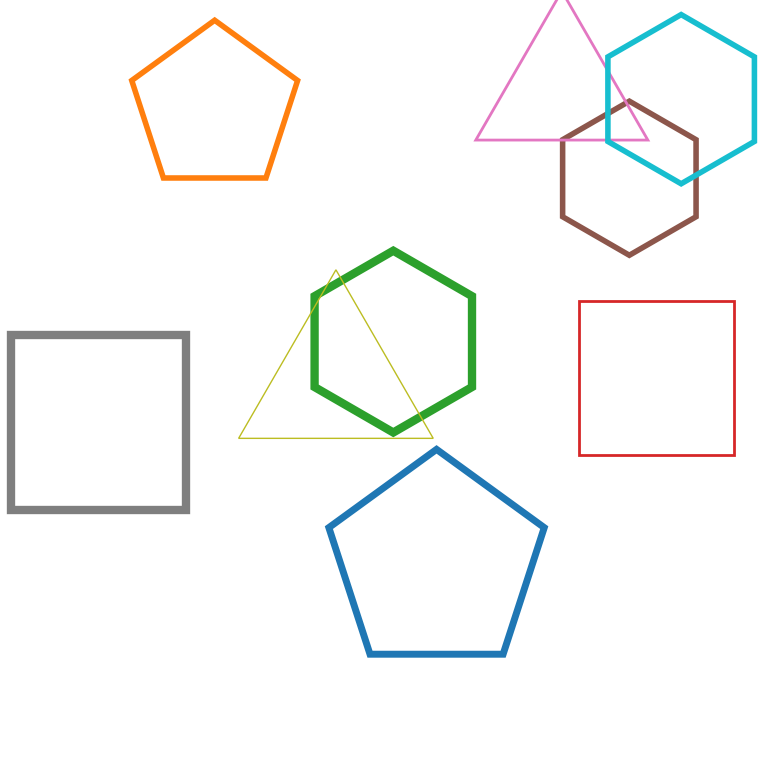[{"shape": "pentagon", "thickness": 2.5, "radius": 0.74, "center": [0.567, 0.269]}, {"shape": "pentagon", "thickness": 2, "radius": 0.57, "center": [0.279, 0.86]}, {"shape": "hexagon", "thickness": 3, "radius": 0.59, "center": [0.511, 0.556]}, {"shape": "square", "thickness": 1, "radius": 0.5, "center": [0.853, 0.509]}, {"shape": "hexagon", "thickness": 2, "radius": 0.5, "center": [0.817, 0.769]}, {"shape": "triangle", "thickness": 1, "radius": 0.65, "center": [0.73, 0.883]}, {"shape": "square", "thickness": 3, "radius": 0.57, "center": [0.128, 0.451]}, {"shape": "triangle", "thickness": 0.5, "radius": 0.73, "center": [0.436, 0.504]}, {"shape": "hexagon", "thickness": 2, "radius": 0.55, "center": [0.885, 0.871]}]